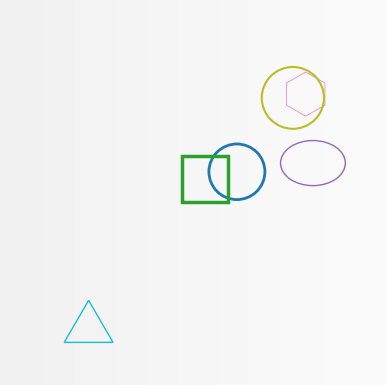[{"shape": "circle", "thickness": 2, "radius": 0.36, "center": [0.611, 0.554]}, {"shape": "square", "thickness": 2.5, "radius": 0.3, "center": [0.53, 0.535]}, {"shape": "oval", "thickness": 1, "radius": 0.42, "center": [0.808, 0.576]}, {"shape": "hexagon", "thickness": 0.5, "radius": 0.29, "center": [0.789, 0.756]}, {"shape": "circle", "thickness": 1.5, "radius": 0.4, "center": [0.756, 0.746]}, {"shape": "triangle", "thickness": 1, "radius": 0.36, "center": [0.229, 0.147]}]